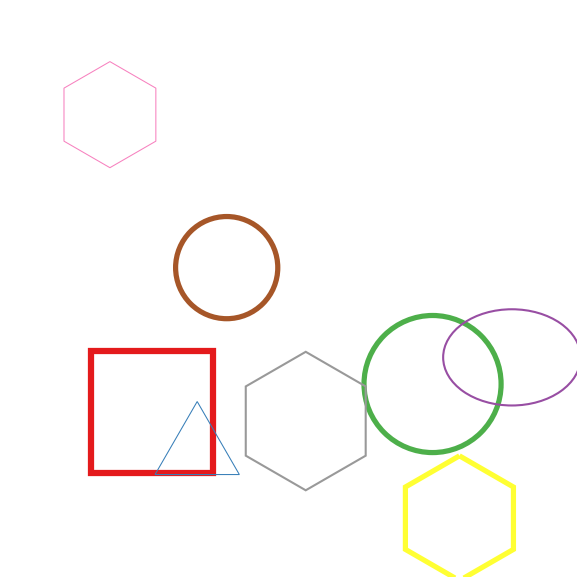[{"shape": "square", "thickness": 3, "radius": 0.53, "center": [0.264, 0.286]}, {"shape": "triangle", "thickness": 0.5, "radius": 0.42, "center": [0.341, 0.22]}, {"shape": "circle", "thickness": 2.5, "radius": 0.59, "center": [0.749, 0.334]}, {"shape": "oval", "thickness": 1, "radius": 0.6, "center": [0.886, 0.38]}, {"shape": "hexagon", "thickness": 2.5, "radius": 0.54, "center": [0.796, 0.102]}, {"shape": "circle", "thickness": 2.5, "radius": 0.44, "center": [0.393, 0.536]}, {"shape": "hexagon", "thickness": 0.5, "radius": 0.46, "center": [0.19, 0.801]}, {"shape": "hexagon", "thickness": 1, "radius": 0.6, "center": [0.529, 0.27]}]